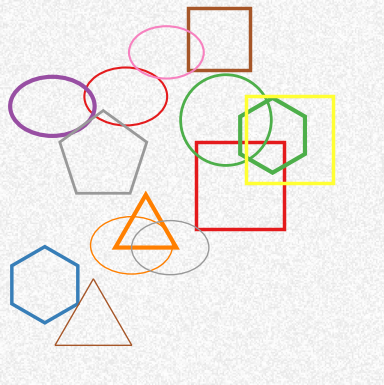[{"shape": "square", "thickness": 2.5, "radius": 0.57, "center": [0.623, 0.518]}, {"shape": "oval", "thickness": 1.5, "radius": 0.54, "center": [0.327, 0.749]}, {"shape": "hexagon", "thickness": 2.5, "radius": 0.49, "center": [0.116, 0.26]}, {"shape": "hexagon", "thickness": 3, "radius": 0.49, "center": [0.708, 0.649]}, {"shape": "circle", "thickness": 2, "radius": 0.59, "center": [0.587, 0.688]}, {"shape": "oval", "thickness": 3, "radius": 0.55, "center": [0.136, 0.724]}, {"shape": "oval", "thickness": 1, "radius": 0.53, "center": [0.342, 0.363]}, {"shape": "triangle", "thickness": 3, "radius": 0.46, "center": [0.379, 0.403]}, {"shape": "square", "thickness": 2.5, "radius": 0.56, "center": [0.751, 0.638]}, {"shape": "triangle", "thickness": 1, "radius": 0.58, "center": [0.243, 0.161]}, {"shape": "square", "thickness": 2.5, "radius": 0.4, "center": [0.569, 0.898]}, {"shape": "oval", "thickness": 1.5, "radius": 0.49, "center": [0.432, 0.864]}, {"shape": "oval", "thickness": 1, "radius": 0.5, "center": [0.442, 0.357]}, {"shape": "pentagon", "thickness": 2, "radius": 0.59, "center": [0.268, 0.594]}]